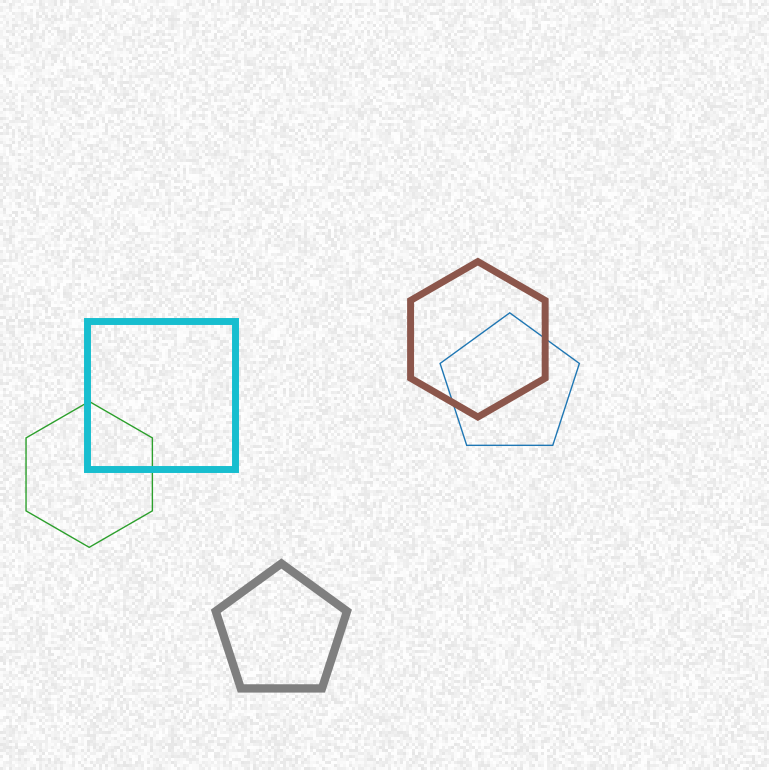[{"shape": "pentagon", "thickness": 0.5, "radius": 0.48, "center": [0.662, 0.499]}, {"shape": "hexagon", "thickness": 0.5, "radius": 0.47, "center": [0.116, 0.384]}, {"shape": "hexagon", "thickness": 2.5, "radius": 0.5, "center": [0.621, 0.559]}, {"shape": "pentagon", "thickness": 3, "radius": 0.45, "center": [0.365, 0.178]}, {"shape": "square", "thickness": 2.5, "radius": 0.48, "center": [0.209, 0.487]}]